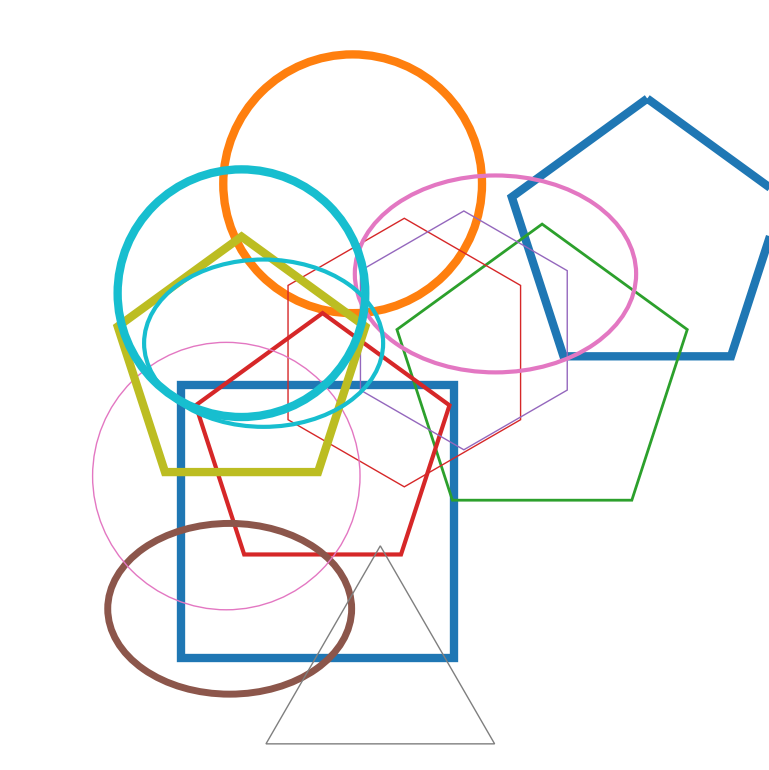[{"shape": "square", "thickness": 3, "radius": 0.89, "center": [0.413, 0.323]}, {"shape": "pentagon", "thickness": 3, "radius": 0.93, "center": [0.841, 0.687]}, {"shape": "circle", "thickness": 3, "radius": 0.84, "center": [0.458, 0.761]}, {"shape": "pentagon", "thickness": 1, "radius": 0.99, "center": [0.704, 0.511]}, {"shape": "pentagon", "thickness": 1.5, "radius": 0.87, "center": [0.419, 0.42]}, {"shape": "hexagon", "thickness": 0.5, "radius": 0.87, "center": [0.525, 0.542]}, {"shape": "hexagon", "thickness": 0.5, "radius": 0.78, "center": [0.602, 0.571]}, {"shape": "oval", "thickness": 2.5, "radius": 0.79, "center": [0.298, 0.209]}, {"shape": "oval", "thickness": 1.5, "radius": 0.91, "center": [0.643, 0.644]}, {"shape": "circle", "thickness": 0.5, "radius": 0.87, "center": [0.294, 0.382]}, {"shape": "triangle", "thickness": 0.5, "radius": 0.86, "center": [0.494, 0.12]}, {"shape": "pentagon", "thickness": 3, "radius": 0.85, "center": [0.314, 0.524]}, {"shape": "oval", "thickness": 1.5, "radius": 0.78, "center": [0.342, 0.554]}, {"shape": "circle", "thickness": 3, "radius": 0.8, "center": [0.314, 0.619]}]